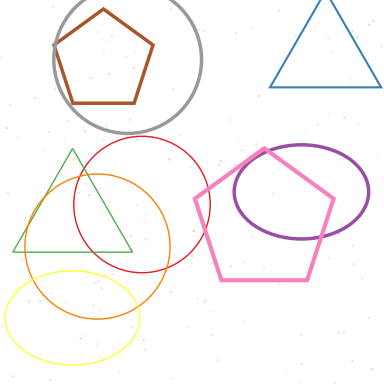[{"shape": "circle", "thickness": 1, "radius": 0.89, "center": [0.369, 0.469]}, {"shape": "triangle", "thickness": 1.5, "radius": 0.83, "center": [0.846, 0.856]}, {"shape": "triangle", "thickness": 1, "radius": 0.9, "center": [0.189, 0.435]}, {"shape": "oval", "thickness": 2.5, "radius": 0.87, "center": [0.783, 0.502]}, {"shape": "circle", "thickness": 1, "radius": 0.94, "center": [0.253, 0.36]}, {"shape": "oval", "thickness": 1, "radius": 0.87, "center": [0.188, 0.174]}, {"shape": "pentagon", "thickness": 2.5, "radius": 0.68, "center": [0.269, 0.841]}, {"shape": "pentagon", "thickness": 3, "radius": 0.95, "center": [0.686, 0.425]}, {"shape": "circle", "thickness": 2.5, "radius": 0.96, "center": [0.332, 0.845]}]